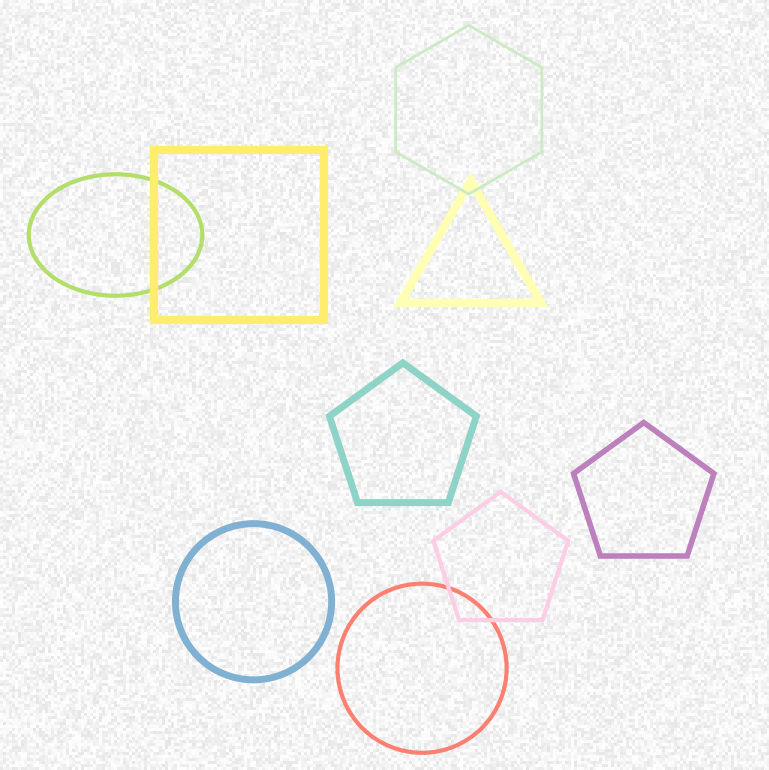[{"shape": "pentagon", "thickness": 2.5, "radius": 0.5, "center": [0.523, 0.428]}, {"shape": "triangle", "thickness": 3, "radius": 0.53, "center": [0.611, 0.659]}, {"shape": "circle", "thickness": 1.5, "radius": 0.55, "center": [0.548, 0.132]}, {"shape": "circle", "thickness": 2.5, "radius": 0.51, "center": [0.329, 0.219]}, {"shape": "oval", "thickness": 1.5, "radius": 0.56, "center": [0.15, 0.695]}, {"shape": "pentagon", "thickness": 1.5, "radius": 0.46, "center": [0.65, 0.269]}, {"shape": "pentagon", "thickness": 2, "radius": 0.48, "center": [0.836, 0.355]}, {"shape": "hexagon", "thickness": 1, "radius": 0.55, "center": [0.609, 0.858]}, {"shape": "square", "thickness": 3, "radius": 0.55, "center": [0.31, 0.695]}]